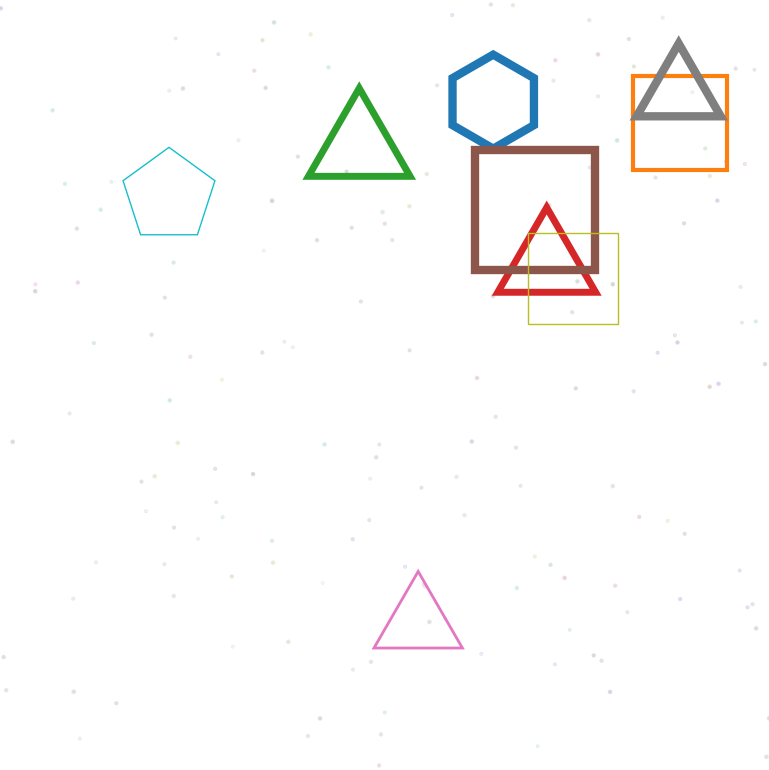[{"shape": "hexagon", "thickness": 3, "radius": 0.31, "center": [0.641, 0.868]}, {"shape": "square", "thickness": 1.5, "radius": 0.3, "center": [0.883, 0.84]}, {"shape": "triangle", "thickness": 2.5, "radius": 0.38, "center": [0.467, 0.809]}, {"shape": "triangle", "thickness": 2.5, "radius": 0.37, "center": [0.71, 0.657]}, {"shape": "square", "thickness": 3, "radius": 0.39, "center": [0.695, 0.727]}, {"shape": "triangle", "thickness": 1, "radius": 0.33, "center": [0.543, 0.192]}, {"shape": "triangle", "thickness": 3, "radius": 0.31, "center": [0.881, 0.88]}, {"shape": "square", "thickness": 0.5, "radius": 0.29, "center": [0.744, 0.638]}, {"shape": "pentagon", "thickness": 0.5, "radius": 0.31, "center": [0.219, 0.746]}]